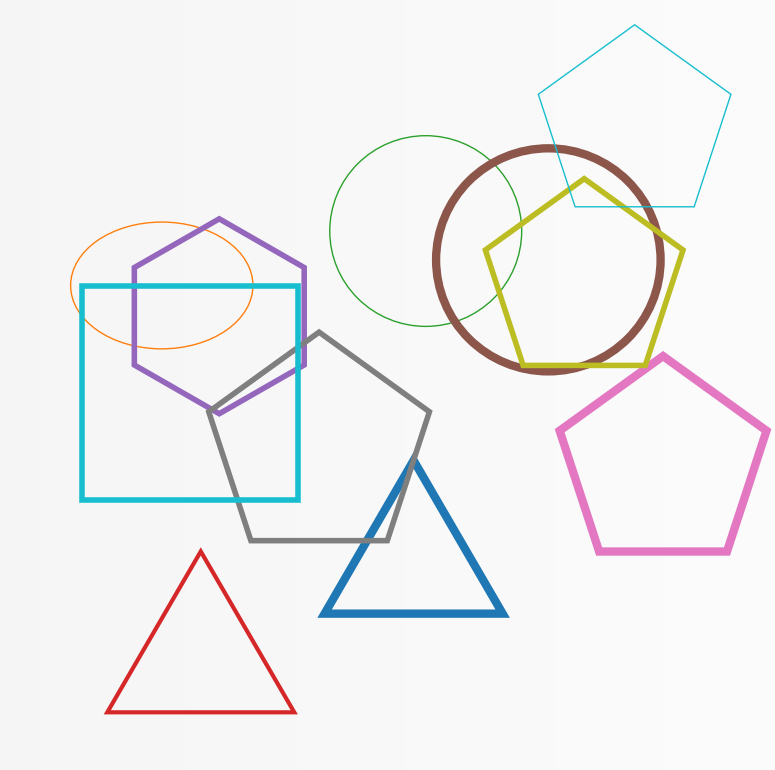[{"shape": "triangle", "thickness": 3, "radius": 0.66, "center": [0.534, 0.269]}, {"shape": "oval", "thickness": 0.5, "radius": 0.59, "center": [0.209, 0.629]}, {"shape": "circle", "thickness": 0.5, "radius": 0.62, "center": [0.549, 0.7]}, {"shape": "triangle", "thickness": 1.5, "radius": 0.7, "center": [0.259, 0.145]}, {"shape": "hexagon", "thickness": 2, "radius": 0.63, "center": [0.283, 0.589]}, {"shape": "circle", "thickness": 3, "radius": 0.72, "center": [0.708, 0.663]}, {"shape": "pentagon", "thickness": 3, "radius": 0.7, "center": [0.856, 0.397]}, {"shape": "pentagon", "thickness": 2, "radius": 0.75, "center": [0.412, 0.419]}, {"shape": "pentagon", "thickness": 2, "radius": 0.67, "center": [0.754, 0.634]}, {"shape": "pentagon", "thickness": 0.5, "radius": 0.65, "center": [0.819, 0.837]}, {"shape": "square", "thickness": 2, "radius": 0.69, "center": [0.245, 0.49]}]